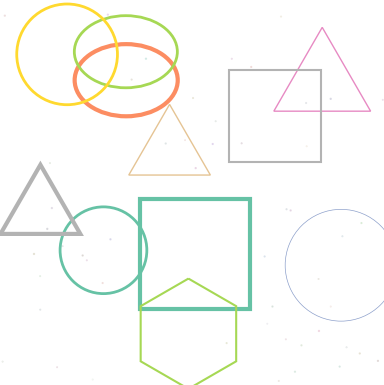[{"shape": "square", "thickness": 3, "radius": 0.71, "center": [0.505, 0.34]}, {"shape": "circle", "thickness": 2, "radius": 0.56, "center": [0.269, 0.35]}, {"shape": "oval", "thickness": 3, "radius": 0.67, "center": [0.328, 0.792]}, {"shape": "circle", "thickness": 0.5, "radius": 0.73, "center": [0.886, 0.311]}, {"shape": "triangle", "thickness": 1, "radius": 0.73, "center": [0.837, 0.784]}, {"shape": "oval", "thickness": 2, "radius": 0.67, "center": [0.327, 0.866]}, {"shape": "hexagon", "thickness": 1.5, "radius": 0.72, "center": [0.489, 0.133]}, {"shape": "circle", "thickness": 2, "radius": 0.65, "center": [0.174, 0.859]}, {"shape": "triangle", "thickness": 1, "radius": 0.61, "center": [0.44, 0.607]}, {"shape": "square", "thickness": 1.5, "radius": 0.6, "center": [0.714, 0.698]}, {"shape": "triangle", "thickness": 3, "radius": 0.6, "center": [0.105, 0.452]}]